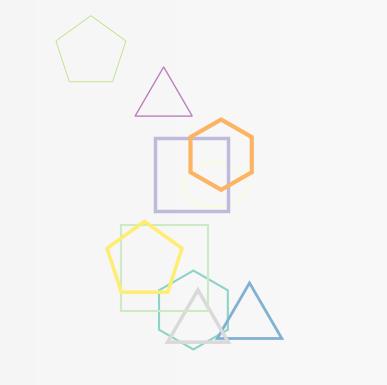[{"shape": "hexagon", "thickness": 1.5, "radius": 0.51, "center": [0.499, 0.195]}, {"shape": "oval", "thickness": 0.5, "radius": 0.41, "center": [0.555, 0.519]}, {"shape": "square", "thickness": 2.5, "radius": 0.47, "center": [0.495, 0.546]}, {"shape": "triangle", "thickness": 2, "radius": 0.48, "center": [0.644, 0.169]}, {"shape": "hexagon", "thickness": 3, "radius": 0.46, "center": [0.571, 0.598]}, {"shape": "pentagon", "thickness": 0.5, "radius": 0.47, "center": [0.235, 0.864]}, {"shape": "triangle", "thickness": 2.5, "radius": 0.45, "center": [0.511, 0.156]}, {"shape": "triangle", "thickness": 1, "radius": 0.43, "center": [0.422, 0.741]}, {"shape": "square", "thickness": 1.5, "radius": 0.56, "center": [0.425, 0.303]}, {"shape": "pentagon", "thickness": 2.5, "radius": 0.51, "center": [0.373, 0.323]}]